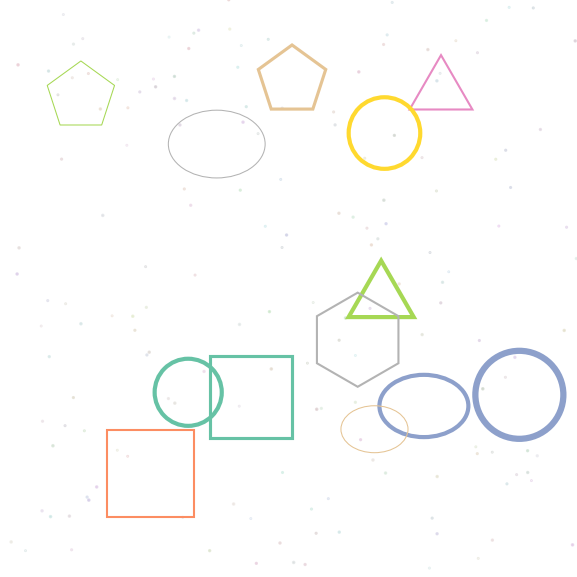[{"shape": "square", "thickness": 1.5, "radius": 0.36, "center": [0.434, 0.311]}, {"shape": "circle", "thickness": 2, "radius": 0.29, "center": [0.326, 0.32]}, {"shape": "square", "thickness": 1, "radius": 0.38, "center": [0.26, 0.18]}, {"shape": "circle", "thickness": 3, "radius": 0.38, "center": [0.899, 0.315]}, {"shape": "oval", "thickness": 2, "radius": 0.39, "center": [0.734, 0.296]}, {"shape": "triangle", "thickness": 1, "radius": 0.31, "center": [0.764, 0.841]}, {"shape": "pentagon", "thickness": 0.5, "radius": 0.31, "center": [0.14, 0.832]}, {"shape": "triangle", "thickness": 2, "radius": 0.33, "center": [0.66, 0.483]}, {"shape": "circle", "thickness": 2, "radius": 0.31, "center": [0.666, 0.769]}, {"shape": "pentagon", "thickness": 1.5, "radius": 0.31, "center": [0.506, 0.86]}, {"shape": "oval", "thickness": 0.5, "radius": 0.29, "center": [0.648, 0.256]}, {"shape": "hexagon", "thickness": 1, "radius": 0.41, "center": [0.619, 0.411]}, {"shape": "oval", "thickness": 0.5, "radius": 0.42, "center": [0.375, 0.75]}]